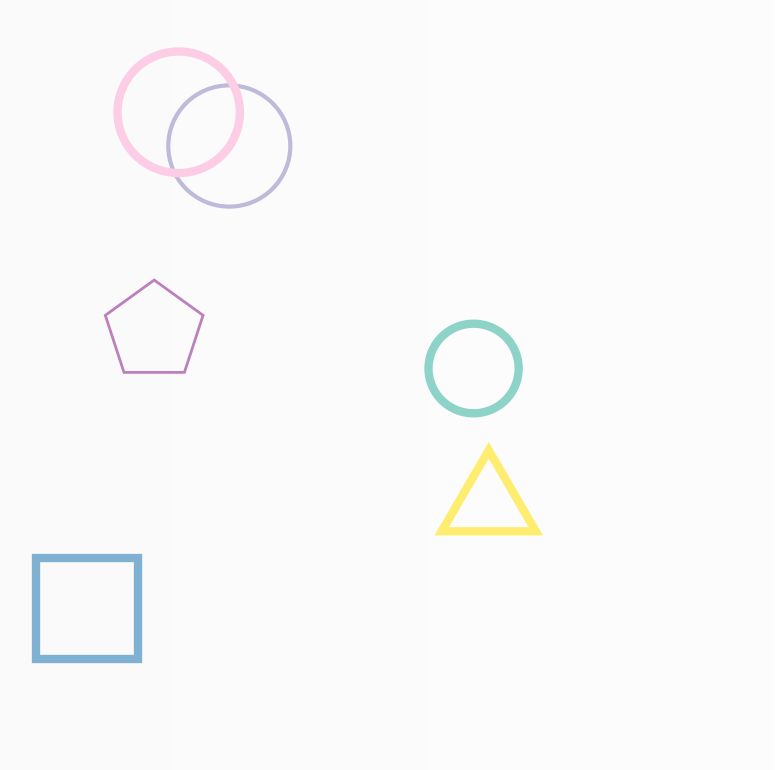[{"shape": "circle", "thickness": 3, "radius": 0.29, "center": [0.611, 0.521]}, {"shape": "circle", "thickness": 1.5, "radius": 0.39, "center": [0.296, 0.81]}, {"shape": "square", "thickness": 3, "radius": 0.33, "center": [0.113, 0.209]}, {"shape": "circle", "thickness": 3, "radius": 0.39, "center": [0.231, 0.854]}, {"shape": "pentagon", "thickness": 1, "radius": 0.33, "center": [0.199, 0.57]}, {"shape": "triangle", "thickness": 3, "radius": 0.35, "center": [0.631, 0.345]}]